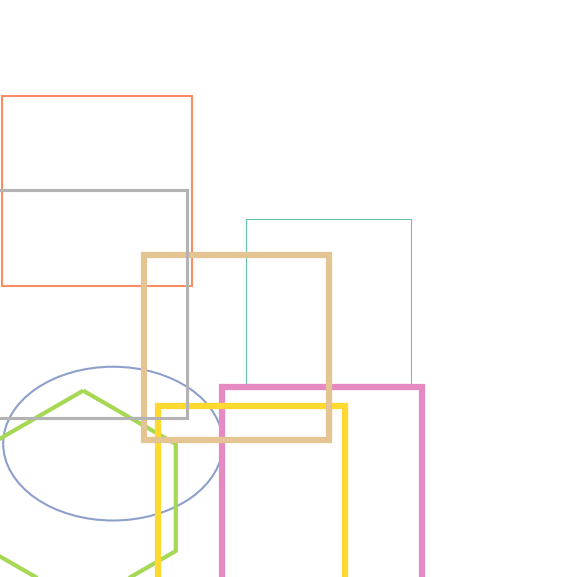[{"shape": "square", "thickness": 0.5, "radius": 0.71, "center": [0.569, 0.477]}, {"shape": "square", "thickness": 1, "radius": 0.82, "center": [0.168, 0.669]}, {"shape": "oval", "thickness": 1, "radius": 0.95, "center": [0.196, 0.231]}, {"shape": "square", "thickness": 3, "radius": 0.86, "center": [0.558, 0.156]}, {"shape": "hexagon", "thickness": 2, "radius": 0.93, "center": [0.144, 0.138]}, {"shape": "square", "thickness": 3, "radius": 0.81, "center": [0.436, 0.134]}, {"shape": "square", "thickness": 3, "radius": 0.8, "center": [0.41, 0.398]}, {"shape": "square", "thickness": 1.5, "radius": 0.99, "center": [0.126, 0.472]}]